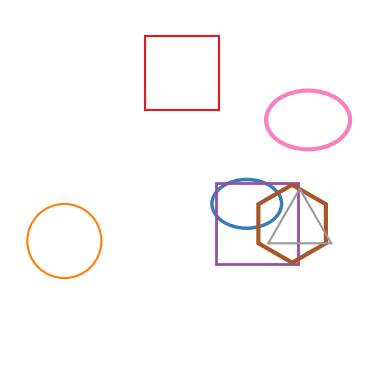[{"shape": "square", "thickness": 1.5, "radius": 0.48, "center": [0.473, 0.811]}, {"shape": "oval", "thickness": 2.5, "radius": 0.45, "center": [0.641, 0.471]}, {"shape": "square", "thickness": 2, "radius": 0.53, "center": [0.668, 0.42]}, {"shape": "circle", "thickness": 1.5, "radius": 0.48, "center": [0.167, 0.374]}, {"shape": "hexagon", "thickness": 3, "radius": 0.51, "center": [0.759, 0.419]}, {"shape": "oval", "thickness": 3, "radius": 0.55, "center": [0.8, 0.688]}, {"shape": "triangle", "thickness": 1.5, "radius": 0.47, "center": [0.778, 0.415]}]